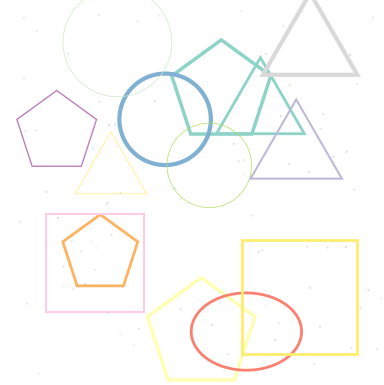[{"shape": "triangle", "thickness": 2, "radius": 0.66, "center": [0.676, 0.719]}, {"shape": "pentagon", "thickness": 2.5, "radius": 0.68, "center": [0.575, 0.761]}, {"shape": "pentagon", "thickness": 2.5, "radius": 0.73, "center": [0.523, 0.132]}, {"shape": "triangle", "thickness": 1.5, "radius": 0.68, "center": [0.769, 0.605]}, {"shape": "oval", "thickness": 2, "radius": 0.72, "center": [0.64, 0.139]}, {"shape": "circle", "thickness": 3, "radius": 0.59, "center": [0.429, 0.69]}, {"shape": "pentagon", "thickness": 2, "radius": 0.51, "center": [0.26, 0.34]}, {"shape": "circle", "thickness": 0.5, "radius": 0.55, "center": [0.544, 0.57]}, {"shape": "square", "thickness": 1.5, "radius": 0.64, "center": [0.247, 0.316]}, {"shape": "triangle", "thickness": 3, "radius": 0.71, "center": [0.806, 0.877]}, {"shape": "pentagon", "thickness": 1, "radius": 0.54, "center": [0.147, 0.656]}, {"shape": "circle", "thickness": 0.5, "radius": 0.71, "center": [0.305, 0.89]}, {"shape": "triangle", "thickness": 0.5, "radius": 0.54, "center": [0.288, 0.55]}, {"shape": "square", "thickness": 2, "radius": 0.74, "center": [0.778, 0.228]}]